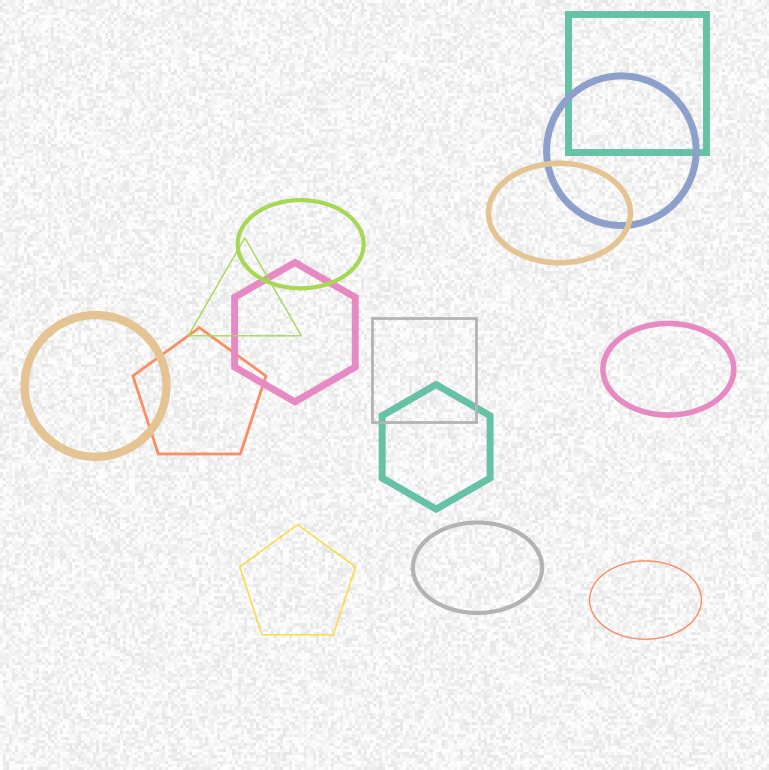[{"shape": "hexagon", "thickness": 2.5, "radius": 0.4, "center": [0.566, 0.42]}, {"shape": "square", "thickness": 2.5, "radius": 0.45, "center": [0.828, 0.893]}, {"shape": "oval", "thickness": 0.5, "radius": 0.36, "center": [0.838, 0.221]}, {"shape": "pentagon", "thickness": 1, "radius": 0.45, "center": [0.259, 0.484]}, {"shape": "circle", "thickness": 2.5, "radius": 0.49, "center": [0.807, 0.804]}, {"shape": "oval", "thickness": 2, "radius": 0.42, "center": [0.868, 0.52]}, {"shape": "hexagon", "thickness": 2.5, "radius": 0.45, "center": [0.383, 0.569]}, {"shape": "oval", "thickness": 1.5, "radius": 0.41, "center": [0.39, 0.683]}, {"shape": "triangle", "thickness": 0.5, "radius": 0.42, "center": [0.318, 0.606]}, {"shape": "pentagon", "thickness": 0.5, "radius": 0.4, "center": [0.386, 0.24]}, {"shape": "circle", "thickness": 3, "radius": 0.46, "center": [0.124, 0.499]}, {"shape": "oval", "thickness": 2, "radius": 0.46, "center": [0.727, 0.723]}, {"shape": "oval", "thickness": 1.5, "radius": 0.42, "center": [0.62, 0.263]}, {"shape": "square", "thickness": 1, "radius": 0.34, "center": [0.55, 0.52]}]